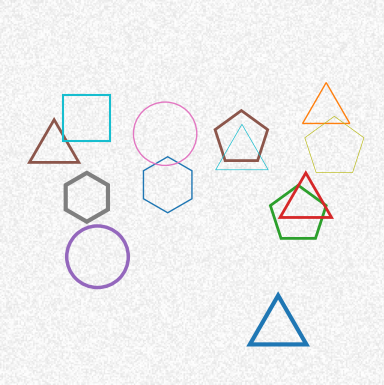[{"shape": "triangle", "thickness": 3, "radius": 0.42, "center": [0.722, 0.148]}, {"shape": "hexagon", "thickness": 1, "radius": 0.36, "center": [0.436, 0.52]}, {"shape": "triangle", "thickness": 1, "radius": 0.35, "center": [0.847, 0.715]}, {"shape": "pentagon", "thickness": 2, "radius": 0.38, "center": [0.775, 0.442]}, {"shape": "triangle", "thickness": 2, "radius": 0.39, "center": [0.794, 0.474]}, {"shape": "circle", "thickness": 2.5, "radius": 0.4, "center": [0.253, 0.333]}, {"shape": "triangle", "thickness": 2, "radius": 0.37, "center": [0.141, 0.615]}, {"shape": "pentagon", "thickness": 2, "radius": 0.36, "center": [0.627, 0.641]}, {"shape": "circle", "thickness": 1, "radius": 0.41, "center": [0.429, 0.653]}, {"shape": "hexagon", "thickness": 3, "radius": 0.32, "center": [0.226, 0.488]}, {"shape": "pentagon", "thickness": 0.5, "radius": 0.4, "center": [0.868, 0.617]}, {"shape": "triangle", "thickness": 0.5, "radius": 0.39, "center": [0.628, 0.598]}, {"shape": "square", "thickness": 1.5, "radius": 0.3, "center": [0.224, 0.694]}]